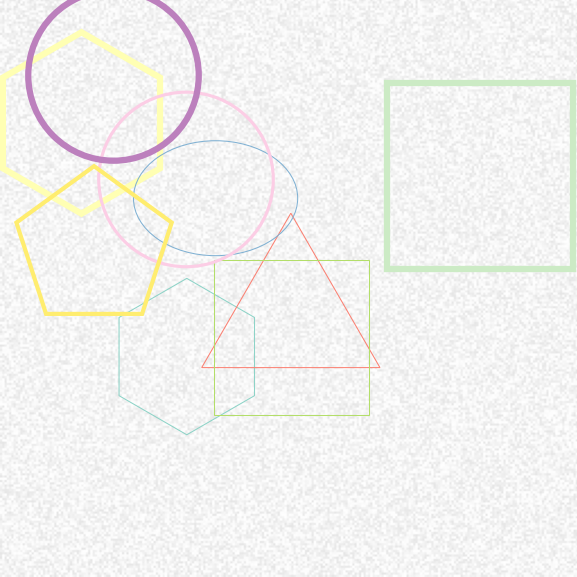[{"shape": "hexagon", "thickness": 0.5, "radius": 0.68, "center": [0.323, 0.382]}, {"shape": "hexagon", "thickness": 3, "radius": 0.79, "center": [0.141, 0.786]}, {"shape": "triangle", "thickness": 0.5, "radius": 0.89, "center": [0.504, 0.452]}, {"shape": "oval", "thickness": 0.5, "radius": 0.71, "center": [0.373, 0.656]}, {"shape": "square", "thickness": 0.5, "radius": 0.67, "center": [0.505, 0.415]}, {"shape": "circle", "thickness": 1.5, "radius": 0.76, "center": [0.322, 0.688]}, {"shape": "circle", "thickness": 3, "radius": 0.74, "center": [0.197, 0.868]}, {"shape": "square", "thickness": 3, "radius": 0.8, "center": [0.83, 0.694]}, {"shape": "pentagon", "thickness": 2, "radius": 0.71, "center": [0.163, 0.57]}]